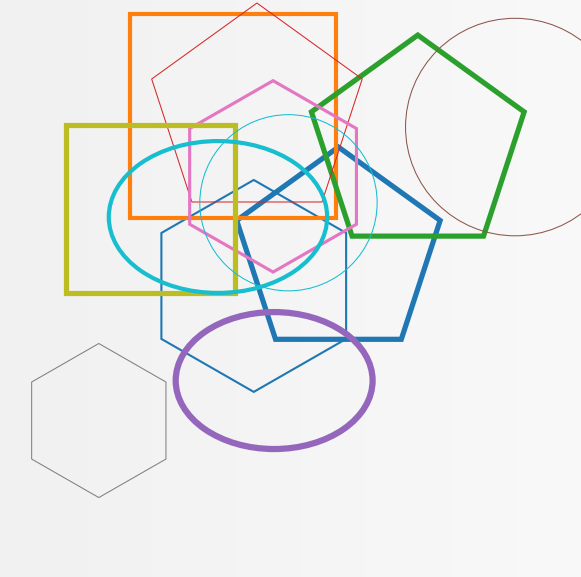[{"shape": "hexagon", "thickness": 1, "radius": 0.92, "center": [0.437, 0.504]}, {"shape": "pentagon", "thickness": 2.5, "radius": 0.92, "center": [0.582, 0.56]}, {"shape": "square", "thickness": 2, "radius": 0.88, "center": [0.4, 0.798]}, {"shape": "pentagon", "thickness": 2.5, "radius": 0.96, "center": [0.719, 0.746]}, {"shape": "pentagon", "thickness": 0.5, "radius": 0.95, "center": [0.442, 0.803]}, {"shape": "oval", "thickness": 3, "radius": 0.85, "center": [0.472, 0.34]}, {"shape": "circle", "thickness": 0.5, "radius": 0.94, "center": [0.886, 0.779]}, {"shape": "hexagon", "thickness": 1.5, "radius": 0.83, "center": [0.47, 0.694]}, {"shape": "hexagon", "thickness": 0.5, "radius": 0.67, "center": [0.17, 0.271]}, {"shape": "square", "thickness": 2.5, "radius": 0.73, "center": [0.259, 0.638]}, {"shape": "circle", "thickness": 0.5, "radius": 0.76, "center": [0.496, 0.648]}, {"shape": "oval", "thickness": 2, "radius": 0.94, "center": [0.375, 0.623]}]